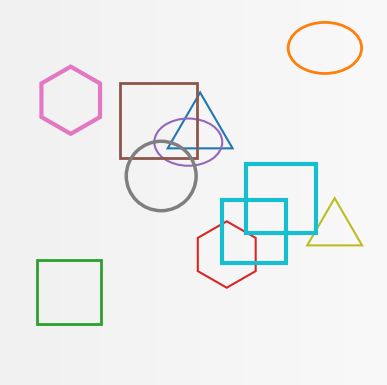[{"shape": "triangle", "thickness": 1.5, "radius": 0.48, "center": [0.516, 0.663]}, {"shape": "oval", "thickness": 2, "radius": 0.47, "center": [0.838, 0.875]}, {"shape": "square", "thickness": 2, "radius": 0.42, "center": [0.178, 0.242]}, {"shape": "hexagon", "thickness": 1.5, "radius": 0.43, "center": [0.585, 0.339]}, {"shape": "oval", "thickness": 1.5, "radius": 0.44, "center": [0.486, 0.631]}, {"shape": "square", "thickness": 2, "radius": 0.49, "center": [0.409, 0.687]}, {"shape": "hexagon", "thickness": 3, "radius": 0.44, "center": [0.183, 0.74]}, {"shape": "circle", "thickness": 2.5, "radius": 0.45, "center": [0.416, 0.543]}, {"shape": "triangle", "thickness": 1.5, "radius": 0.41, "center": [0.864, 0.404]}, {"shape": "square", "thickness": 3, "radius": 0.45, "center": [0.725, 0.484]}, {"shape": "square", "thickness": 3, "radius": 0.41, "center": [0.656, 0.398]}]